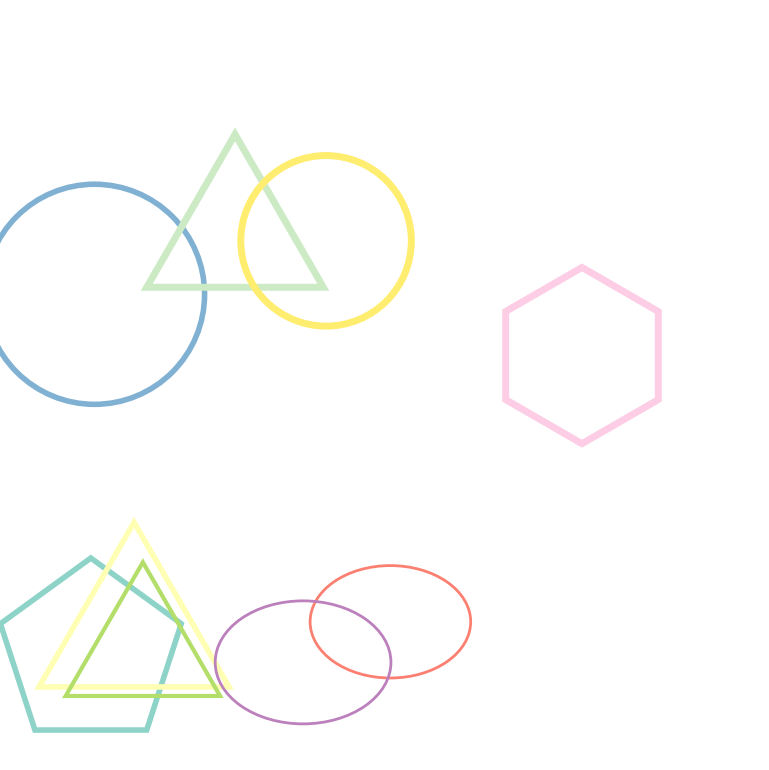[{"shape": "pentagon", "thickness": 2, "radius": 0.62, "center": [0.118, 0.152]}, {"shape": "triangle", "thickness": 2, "radius": 0.71, "center": [0.174, 0.179]}, {"shape": "oval", "thickness": 1, "radius": 0.52, "center": [0.507, 0.192]}, {"shape": "circle", "thickness": 2, "radius": 0.71, "center": [0.123, 0.618]}, {"shape": "triangle", "thickness": 1.5, "radius": 0.58, "center": [0.186, 0.154]}, {"shape": "hexagon", "thickness": 2.5, "radius": 0.57, "center": [0.756, 0.538]}, {"shape": "oval", "thickness": 1, "radius": 0.57, "center": [0.394, 0.14]}, {"shape": "triangle", "thickness": 2.5, "radius": 0.66, "center": [0.305, 0.693]}, {"shape": "circle", "thickness": 2.5, "radius": 0.55, "center": [0.423, 0.687]}]